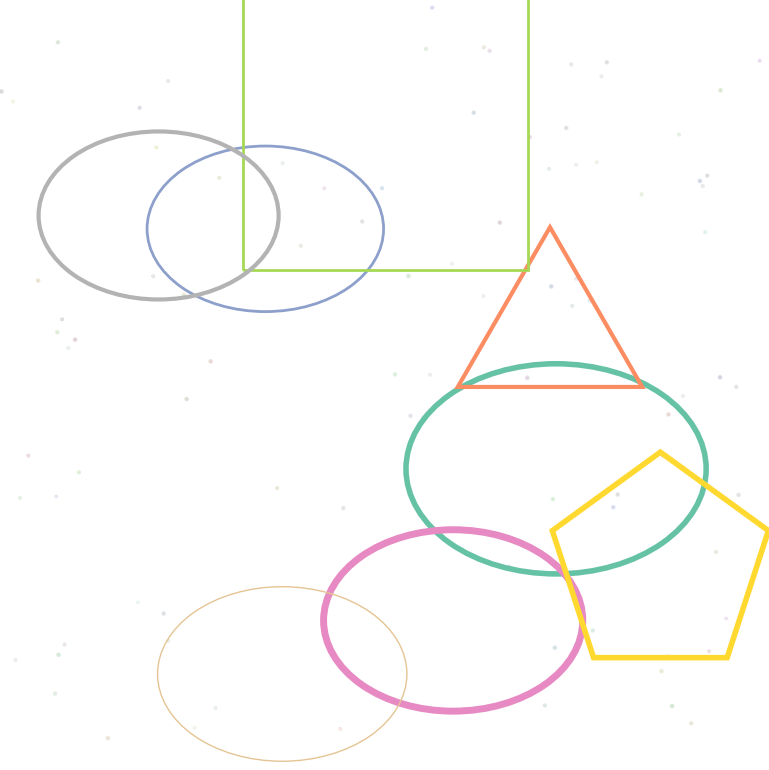[{"shape": "oval", "thickness": 2, "radius": 0.97, "center": [0.722, 0.391]}, {"shape": "triangle", "thickness": 1.5, "radius": 0.69, "center": [0.714, 0.567]}, {"shape": "oval", "thickness": 1, "radius": 0.77, "center": [0.345, 0.703]}, {"shape": "oval", "thickness": 2.5, "radius": 0.84, "center": [0.589, 0.194]}, {"shape": "square", "thickness": 1, "radius": 0.93, "center": [0.501, 0.834]}, {"shape": "pentagon", "thickness": 2, "radius": 0.74, "center": [0.858, 0.265]}, {"shape": "oval", "thickness": 0.5, "radius": 0.81, "center": [0.367, 0.125]}, {"shape": "oval", "thickness": 1.5, "radius": 0.78, "center": [0.206, 0.72]}]